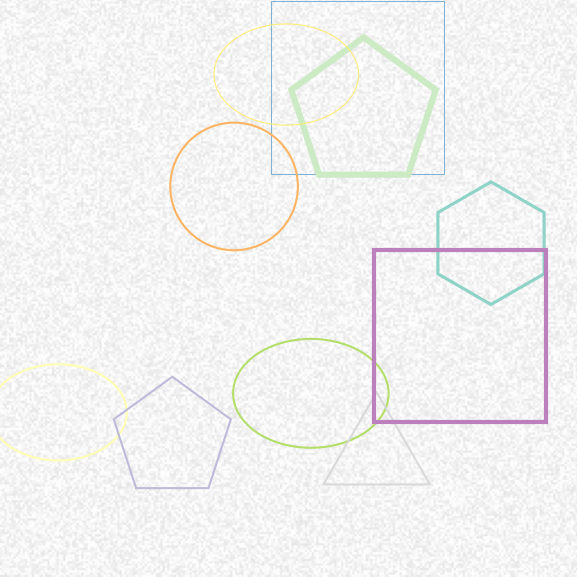[{"shape": "hexagon", "thickness": 1.5, "radius": 0.53, "center": [0.85, 0.578]}, {"shape": "oval", "thickness": 1, "radius": 0.59, "center": [0.101, 0.285]}, {"shape": "pentagon", "thickness": 1, "radius": 0.53, "center": [0.298, 0.24]}, {"shape": "square", "thickness": 0.5, "radius": 0.75, "center": [0.62, 0.847]}, {"shape": "circle", "thickness": 1, "radius": 0.55, "center": [0.405, 0.676]}, {"shape": "oval", "thickness": 1, "radius": 0.67, "center": [0.538, 0.318]}, {"shape": "triangle", "thickness": 1, "radius": 0.53, "center": [0.652, 0.213]}, {"shape": "square", "thickness": 2, "radius": 0.74, "center": [0.796, 0.417]}, {"shape": "pentagon", "thickness": 3, "radius": 0.66, "center": [0.63, 0.803]}, {"shape": "oval", "thickness": 0.5, "radius": 0.63, "center": [0.496, 0.87]}]